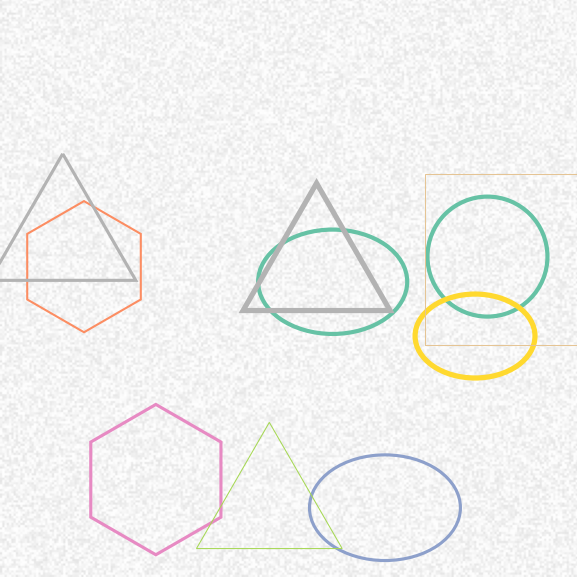[{"shape": "circle", "thickness": 2, "radius": 0.52, "center": [0.844, 0.555]}, {"shape": "oval", "thickness": 2, "radius": 0.65, "center": [0.576, 0.511]}, {"shape": "hexagon", "thickness": 1, "radius": 0.57, "center": [0.145, 0.537]}, {"shape": "oval", "thickness": 1.5, "radius": 0.65, "center": [0.667, 0.12]}, {"shape": "hexagon", "thickness": 1.5, "radius": 0.65, "center": [0.27, 0.169]}, {"shape": "triangle", "thickness": 0.5, "radius": 0.73, "center": [0.466, 0.122]}, {"shape": "oval", "thickness": 2.5, "radius": 0.52, "center": [0.823, 0.417]}, {"shape": "square", "thickness": 0.5, "radius": 0.74, "center": [0.885, 0.55]}, {"shape": "triangle", "thickness": 2.5, "radius": 0.73, "center": [0.548, 0.535]}, {"shape": "triangle", "thickness": 1.5, "radius": 0.73, "center": [0.109, 0.587]}]